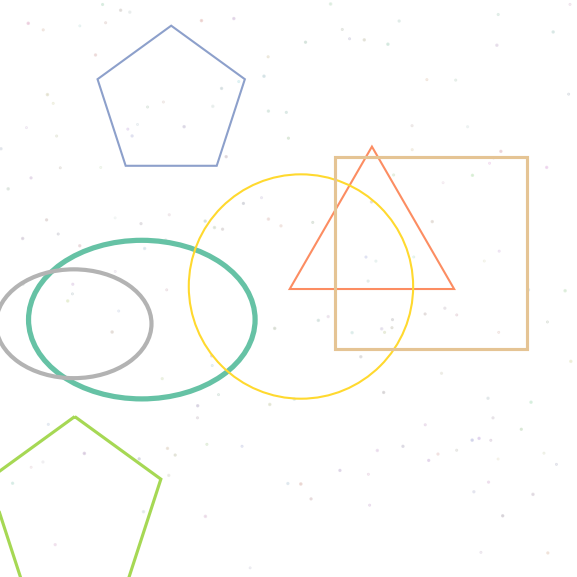[{"shape": "oval", "thickness": 2.5, "radius": 0.98, "center": [0.246, 0.446]}, {"shape": "triangle", "thickness": 1, "radius": 0.82, "center": [0.644, 0.581]}, {"shape": "pentagon", "thickness": 1, "radius": 0.67, "center": [0.296, 0.821]}, {"shape": "pentagon", "thickness": 1.5, "radius": 0.78, "center": [0.129, 0.121]}, {"shape": "circle", "thickness": 1, "radius": 0.97, "center": [0.521, 0.503]}, {"shape": "square", "thickness": 1.5, "radius": 0.83, "center": [0.747, 0.561]}, {"shape": "oval", "thickness": 2, "radius": 0.67, "center": [0.128, 0.439]}]